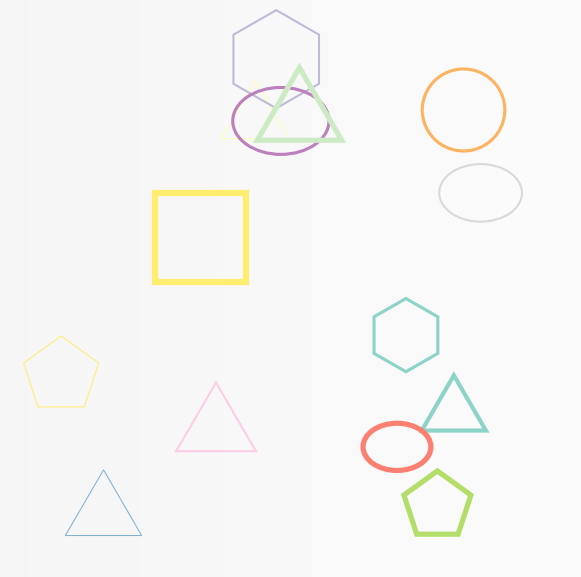[{"shape": "triangle", "thickness": 2, "radius": 0.32, "center": [0.781, 0.285]}, {"shape": "hexagon", "thickness": 1.5, "radius": 0.32, "center": [0.698, 0.419]}, {"shape": "triangle", "thickness": 0.5, "radius": 0.34, "center": [0.439, 0.793]}, {"shape": "hexagon", "thickness": 1, "radius": 0.42, "center": [0.475, 0.897]}, {"shape": "oval", "thickness": 2.5, "radius": 0.29, "center": [0.683, 0.225]}, {"shape": "triangle", "thickness": 0.5, "radius": 0.38, "center": [0.178, 0.11]}, {"shape": "circle", "thickness": 1.5, "radius": 0.35, "center": [0.797, 0.809]}, {"shape": "pentagon", "thickness": 2.5, "radius": 0.3, "center": [0.753, 0.123]}, {"shape": "triangle", "thickness": 1, "radius": 0.4, "center": [0.372, 0.258]}, {"shape": "oval", "thickness": 1, "radius": 0.36, "center": [0.827, 0.665]}, {"shape": "oval", "thickness": 1.5, "radius": 0.41, "center": [0.483, 0.79]}, {"shape": "triangle", "thickness": 2.5, "radius": 0.42, "center": [0.515, 0.798]}, {"shape": "pentagon", "thickness": 0.5, "radius": 0.34, "center": [0.105, 0.35]}, {"shape": "square", "thickness": 3, "radius": 0.39, "center": [0.345, 0.588]}]